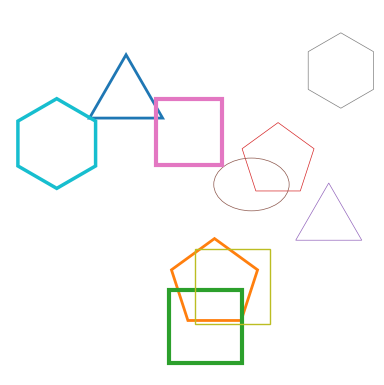[{"shape": "triangle", "thickness": 2, "radius": 0.55, "center": [0.327, 0.748]}, {"shape": "pentagon", "thickness": 2, "radius": 0.59, "center": [0.557, 0.263]}, {"shape": "square", "thickness": 3, "radius": 0.48, "center": [0.535, 0.152]}, {"shape": "pentagon", "thickness": 0.5, "radius": 0.49, "center": [0.722, 0.583]}, {"shape": "triangle", "thickness": 0.5, "radius": 0.5, "center": [0.854, 0.426]}, {"shape": "oval", "thickness": 0.5, "radius": 0.49, "center": [0.653, 0.521]}, {"shape": "square", "thickness": 3, "radius": 0.43, "center": [0.491, 0.657]}, {"shape": "hexagon", "thickness": 0.5, "radius": 0.49, "center": [0.885, 0.817]}, {"shape": "square", "thickness": 1, "radius": 0.49, "center": [0.604, 0.256]}, {"shape": "hexagon", "thickness": 2.5, "radius": 0.58, "center": [0.147, 0.627]}]